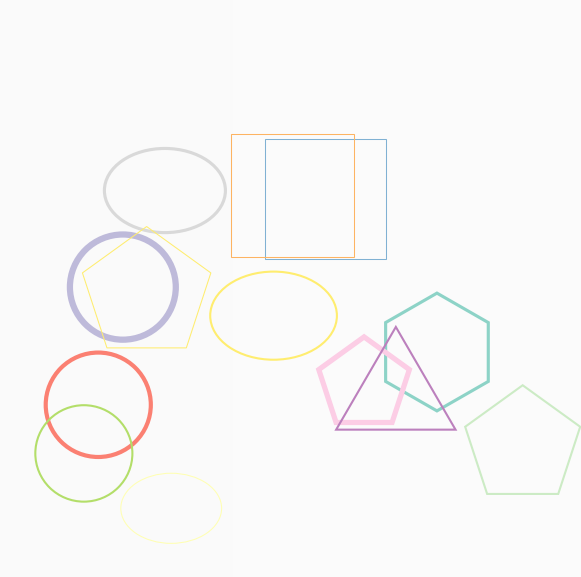[{"shape": "hexagon", "thickness": 1.5, "radius": 0.51, "center": [0.752, 0.39]}, {"shape": "oval", "thickness": 0.5, "radius": 0.43, "center": [0.295, 0.119]}, {"shape": "circle", "thickness": 3, "radius": 0.46, "center": [0.211, 0.502]}, {"shape": "circle", "thickness": 2, "radius": 0.45, "center": [0.169, 0.298]}, {"shape": "square", "thickness": 0.5, "radius": 0.52, "center": [0.56, 0.655]}, {"shape": "square", "thickness": 0.5, "radius": 0.53, "center": [0.503, 0.661]}, {"shape": "circle", "thickness": 1, "radius": 0.42, "center": [0.144, 0.214]}, {"shape": "pentagon", "thickness": 2.5, "radius": 0.41, "center": [0.626, 0.334]}, {"shape": "oval", "thickness": 1.5, "radius": 0.52, "center": [0.284, 0.669]}, {"shape": "triangle", "thickness": 1, "radius": 0.59, "center": [0.681, 0.314]}, {"shape": "pentagon", "thickness": 1, "radius": 0.52, "center": [0.899, 0.228]}, {"shape": "pentagon", "thickness": 0.5, "radius": 0.58, "center": [0.252, 0.491]}, {"shape": "oval", "thickness": 1, "radius": 0.54, "center": [0.471, 0.453]}]